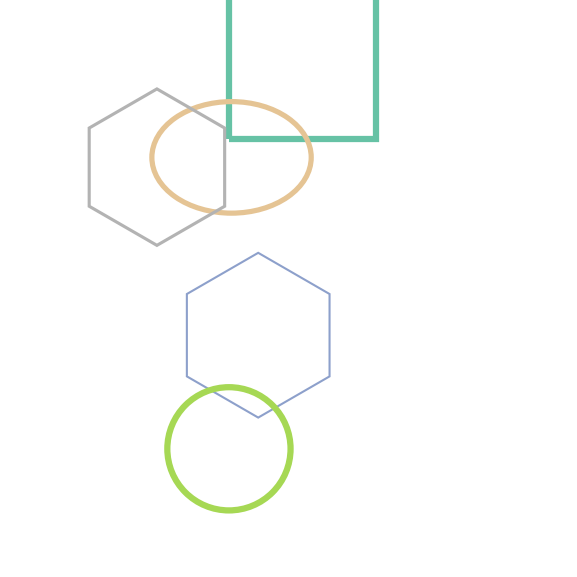[{"shape": "square", "thickness": 3, "radius": 0.64, "center": [0.524, 0.885]}, {"shape": "hexagon", "thickness": 1, "radius": 0.71, "center": [0.447, 0.419]}, {"shape": "circle", "thickness": 3, "radius": 0.53, "center": [0.396, 0.222]}, {"shape": "oval", "thickness": 2.5, "radius": 0.69, "center": [0.401, 0.727]}, {"shape": "hexagon", "thickness": 1.5, "radius": 0.68, "center": [0.272, 0.71]}]